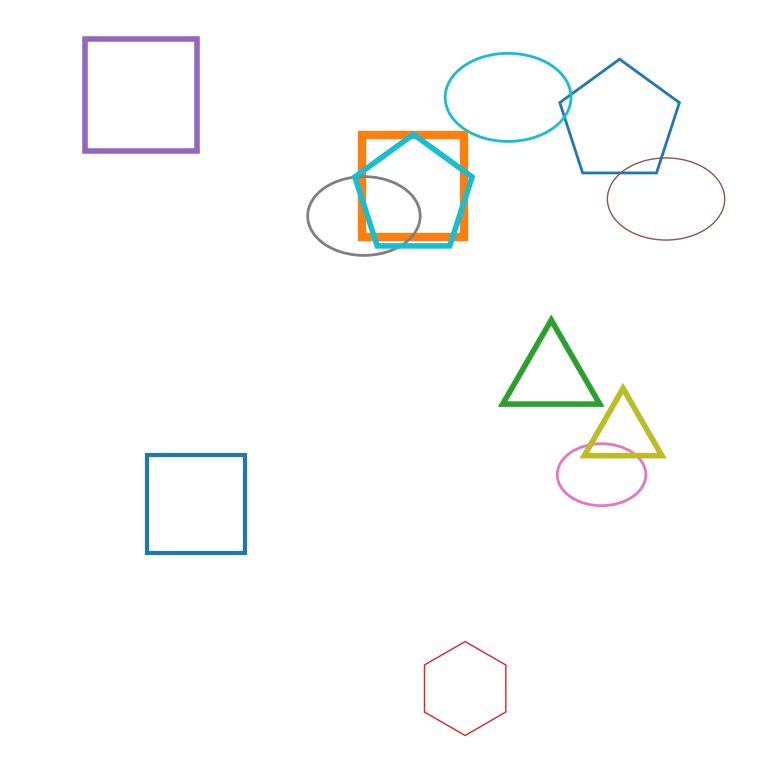[{"shape": "square", "thickness": 1.5, "radius": 0.32, "center": [0.255, 0.346]}, {"shape": "pentagon", "thickness": 1, "radius": 0.41, "center": [0.805, 0.841]}, {"shape": "square", "thickness": 3, "radius": 0.33, "center": [0.536, 0.758]}, {"shape": "triangle", "thickness": 2, "radius": 0.36, "center": [0.716, 0.512]}, {"shape": "hexagon", "thickness": 0.5, "radius": 0.31, "center": [0.604, 0.106]}, {"shape": "square", "thickness": 2, "radius": 0.36, "center": [0.183, 0.877]}, {"shape": "oval", "thickness": 0.5, "radius": 0.38, "center": [0.865, 0.742]}, {"shape": "oval", "thickness": 1, "radius": 0.29, "center": [0.781, 0.384]}, {"shape": "oval", "thickness": 1, "radius": 0.37, "center": [0.473, 0.719]}, {"shape": "triangle", "thickness": 2, "radius": 0.29, "center": [0.809, 0.437]}, {"shape": "pentagon", "thickness": 2, "radius": 0.4, "center": [0.537, 0.745]}, {"shape": "oval", "thickness": 1, "radius": 0.41, "center": [0.66, 0.874]}]